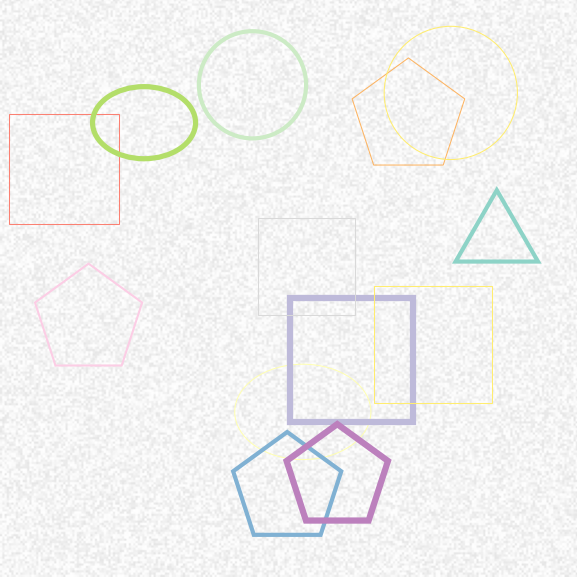[{"shape": "triangle", "thickness": 2, "radius": 0.41, "center": [0.86, 0.587]}, {"shape": "oval", "thickness": 0.5, "radius": 0.59, "center": [0.524, 0.286]}, {"shape": "square", "thickness": 3, "radius": 0.53, "center": [0.609, 0.376]}, {"shape": "square", "thickness": 0.5, "radius": 0.48, "center": [0.111, 0.707]}, {"shape": "pentagon", "thickness": 2, "radius": 0.49, "center": [0.497, 0.153]}, {"shape": "pentagon", "thickness": 0.5, "radius": 0.51, "center": [0.707, 0.796]}, {"shape": "oval", "thickness": 2.5, "radius": 0.45, "center": [0.249, 0.787]}, {"shape": "pentagon", "thickness": 1, "radius": 0.49, "center": [0.153, 0.445]}, {"shape": "square", "thickness": 0.5, "radius": 0.42, "center": [0.531, 0.537]}, {"shape": "pentagon", "thickness": 3, "radius": 0.46, "center": [0.584, 0.172]}, {"shape": "circle", "thickness": 2, "radius": 0.46, "center": [0.437, 0.852]}, {"shape": "circle", "thickness": 0.5, "radius": 0.58, "center": [0.781, 0.838]}, {"shape": "square", "thickness": 0.5, "radius": 0.51, "center": [0.75, 0.402]}]